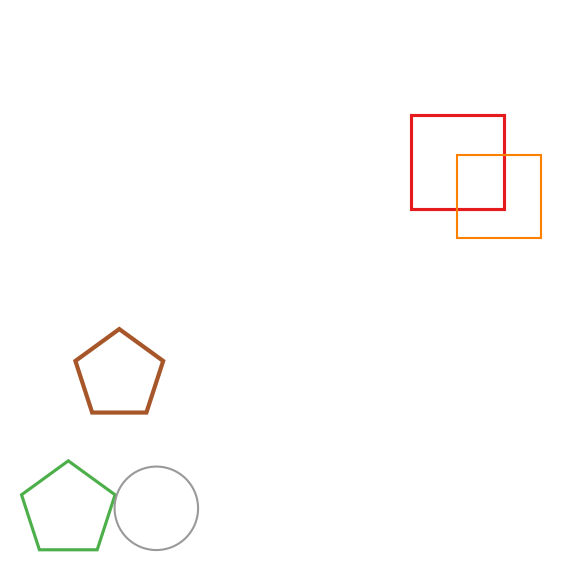[{"shape": "square", "thickness": 1.5, "radius": 0.4, "center": [0.792, 0.719]}, {"shape": "pentagon", "thickness": 1.5, "radius": 0.43, "center": [0.118, 0.116]}, {"shape": "square", "thickness": 1, "radius": 0.36, "center": [0.864, 0.66]}, {"shape": "pentagon", "thickness": 2, "radius": 0.4, "center": [0.207, 0.349]}, {"shape": "circle", "thickness": 1, "radius": 0.36, "center": [0.271, 0.119]}]